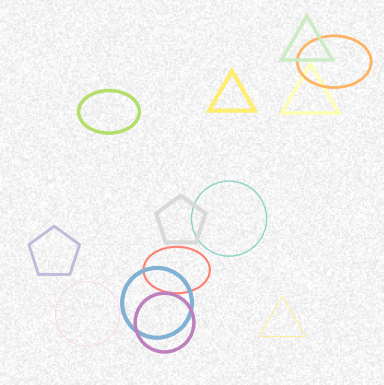[{"shape": "circle", "thickness": 1, "radius": 0.49, "center": [0.595, 0.432]}, {"shape": "triangle", "thickness": 2.5, "radius": 0.43, "center": [0.806, 0.749]}, {"shape": "pentagon", "thickness": 2, "radius": 0.35, "center": [0.141, 0.343]}, {"shape": "oval", "thickness": 1.5, "radius": 0.43, "center": [0.459, 0.299]}, {"shape": "circle", "thickness": 3, "radius": 0.45, "center": [0.408, 0.213]}, {"shape": "oval", "thickness": 2, "radius": 0.48, "center": [0.868, 0.84]}, {"shape": "oval", "thickness": 2.5, "radius": 0.39, "center": [0.283, 0.71]}, {"shape": "circle", "thickness": 0.5, "radius": 0.42, "center": [0.228, 0.184]}, {"shape": "pentagon", "thickness": 3, "radius": 0.34, "center": [0.47, 0.425]}, {"shape": "circle", "thickness": 2.5, "radius": 0.38, "center": [0.427, 0.162]}, {"shape": "triangle", "thickness": 2.5, "radius": 0.38, "center": [0.797, 0.882]}, {"shape": "triangle", "thickness": 0.5, "radius": 0.35, "center": [0.733, 0.161]}, {"shape": "triangle", "thickness": 3, "radius": 0.34, "center": [0.602, 0.747]}]